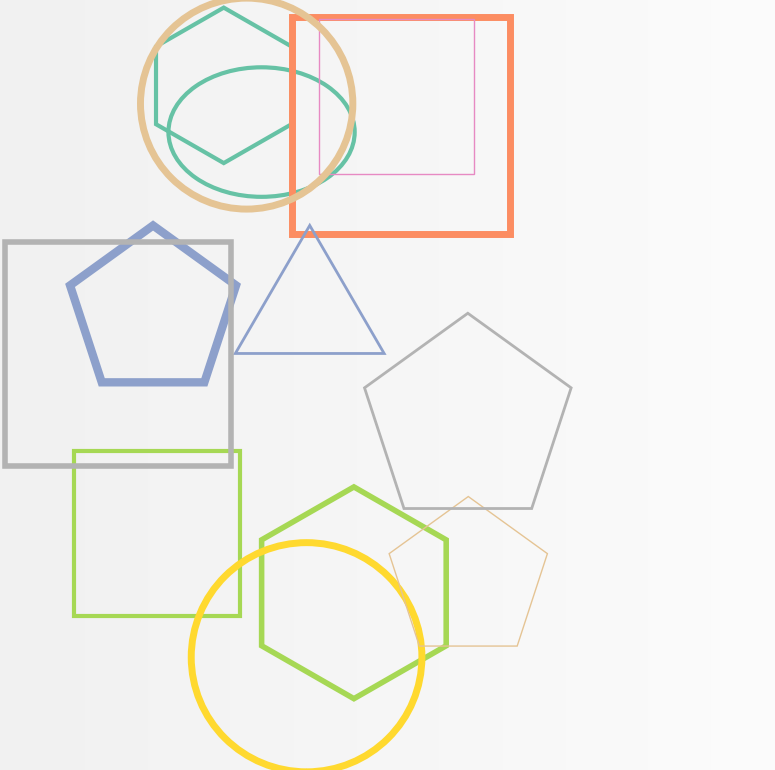[{"shape": "hexagon", "thickness": 1.5, "radius": 0.5, "center": [0.289, 0.889]}, {"shape": "oval", "thickness": 1.5, "radius": 0.6, "center": [0.337, 0.828]}, {"shape": "square", "thickness": 2.5, "radius": 0.7, "center": [0.518, 0.837]}, {"shape": "triangle", "thickness": 1, "radius": 0.55, "center": [0.4, 0.596]}, {"shape": "pentagon", "thickness": 3, "radius": 0.56, "center": [0.197, 0.595]}, {"shape": "square", "thickness": 0.5, "radius": 0.5, "center": [0.512, 0.874]}, {"shape": "hexagon", "thickness": 2, "radius": 0.69, "center": [0.457, 0.23]}, {"shape": "square", "thickness": 1.5, "radius": 0.54, "center": [0.203, 0.308]}, {"shape": "circle", "thickness": 2.5, "radius": 0.74, "center": [0.396, 0.146]}, {"shape": "pentagon", "thickness": 0.5, "radius": 0.54, "center": [0.604, 0.248]}, {"shape": "circle", "thickness": 2.5, "radius": 0.68, "center": [0.318, 0.865]}, {"shape": "square", "thickness": 2, "radius": 0.73, "center": [0.152, 0.54]}, {"shape": "pentagon", "thickness": 1, "radius": 0.7, "center": [0.604, 0.453]}]